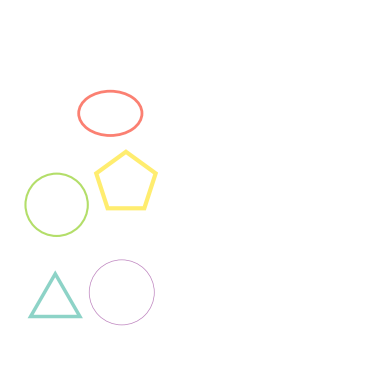[{"shape": "triangle", "thickness": 2.5, "radius": 0.37, "center": [0.144, 0.215]}, {"shape": "oval", "thickness": 2, "radius": 0.41, "center": [0.287, 0.706]}, {"shape": "circle", "thickness": 1.5, "radius": 0.4, "center": [0.147, 0.468]}, {"shape": "circle", "thickness": 0.5, "radius": 0.42, "center": [0.316, 0.241]}, {"shape": "pentagon", "thickness": 3, "radius": 0.41, "center": [0.327, 0.525]}]